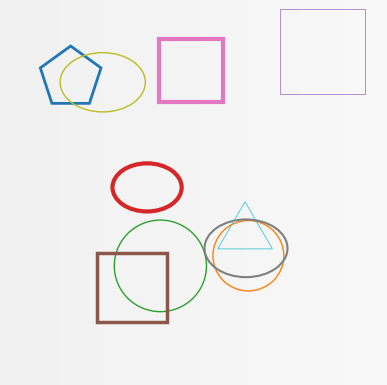[{"shape": "pentagon", "thickness": 2, "radius": 0.41, "center": [0.182, 0.798]}, {"shape": "circle", "thickness": 1, "radius": 0.46, "center": [0.641, 0.336]}, {"shape": "circle", "thickness": 1, "radius": 0.59, "center": [0.414, 0.309]}, {"shape": "oval", "thickness": 3, "radius": 0.45, "center": [0.38, 0.513]}, {"shape": "square", "thickness": 0.5, "radius": 0.55, "center": [0.832, 0.866]}, {"shape": "square", "thickness": 2.5, "radius": 0.45, "center": [0.341, 0.253]}, {"shape": "square", "thickness": 3, "radius": 0.41, "center": [0.493, 0.817]}, {"shape": "oval", "thickness": 1.5, "radius": 0.54, "center": [0.635, 0.355]}, {"shape": "oval", "thickness": 1, "radius": 0.55, "center": [0.265, 0.786]}, {"shape": "triangle", "thickness": 0.5, "radius": 0.41, "center": [0.632, 0.394]}]